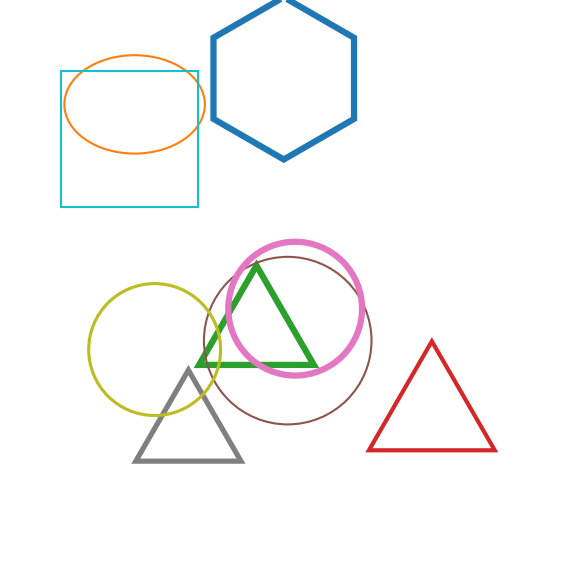[{"shape": "hexagon", "thickness": 3, "radius": 0.7, "center": [0.491, 0.864]}, {"shape": "oval", "thickness": 1, "radius": 0.61, "center": [0.233, 0.818]}, {"shape": "triangle", "thickness": 3, "radius": 0.57, "center": [0.444, 0.425]}, {"shape": "triangle", "thickness": 2, "radius": 0.63, "center": [0.748, 0.282]}, {"shape": "circle", "thickness": 1, "radius": 0.73, "center": [0.498, 0.409]}, {"shape": "circle", "thickness": 3, "radius": 0.58, "center": [0.511, 0.465]}, {"shape": "triangle", "thickness": 2.5, "radius": 0.53, "center": [0.326, 0.253]}, {"shape": "circle", "thickness": 1.5, "radius": 0.57, "center": [0.268, 0.394]}, {"shape": "square", "thickness": 1, "radius": 0.59, "center": [0.225, 0.758]}]